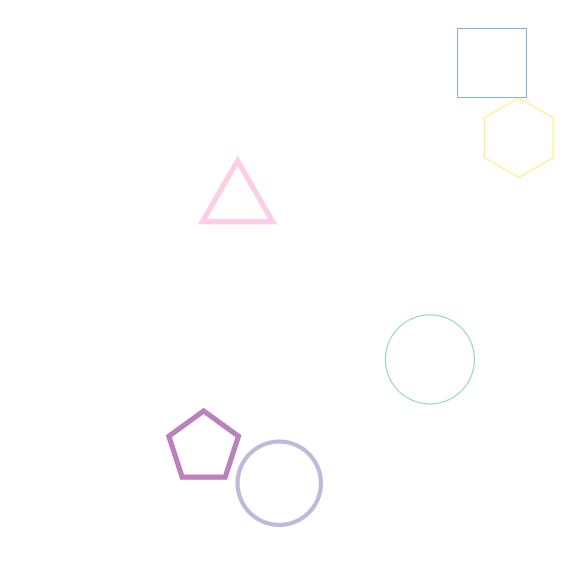[{"shape": "circle", "thickness": 0.5, "radius": 0.39, "center": [0.744, 0.377]}, {"shape": "circle", "thickness": 2, "radius": 0.36, "center": [0.484, 0.162]}, {"shape": "square", "thickness": 0.5, "radius": 0.3, "center": [0.851, 0.891]}, {"shape": "triangle", "thickness": 2.5, "radius": 0.35, "center": [0.411, 0.65]}, {"shape": "pentagon", "thickness": 2.5, "radius": 0.32, "center": [0.353, 0.224]}, {"shape": "hexagon", "thickness": 0.5, "radius": 0.34, "center": [0.898, 0.761]}]